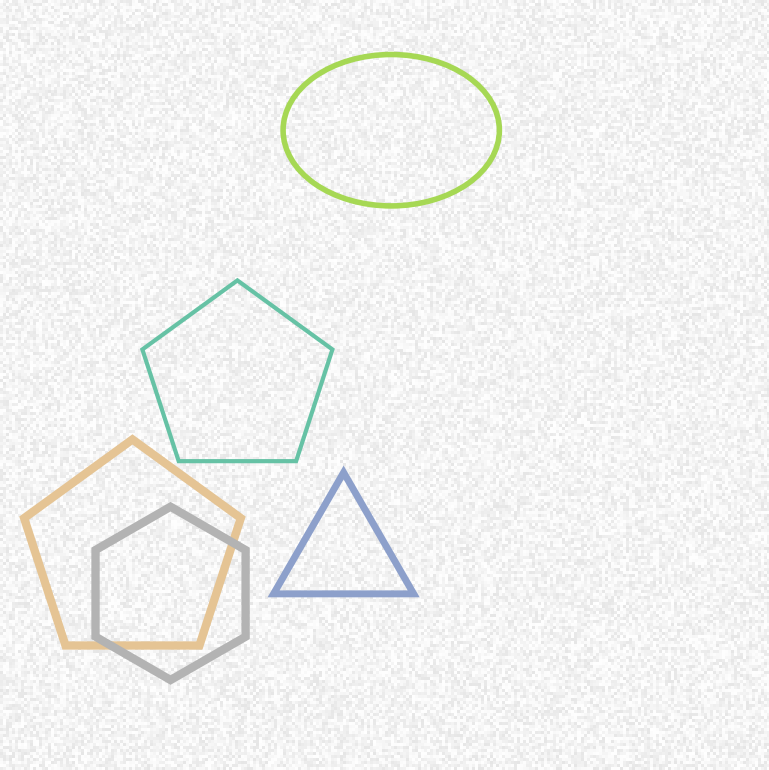[{"shape": "pentagon", "thickness": 1.5, "radius": 0.65, "center": [0.308, 0.506]}, {"shape": "triangle", "thickness": 2.5, "radius": 0.53, "center": [0.446, 0.281]}, {"shape": "oval", "thickness": 2, "radius": 0.7, "center": [0.508, 0.831]}, {"shape": "pentagon", "thickness": 3, "radius": 0.74, "center": [0.172, 0.281]}, {"shape": "hexagon", "thickness": 3, "radius": 0.56, "center": [0.222, 0.229]}]